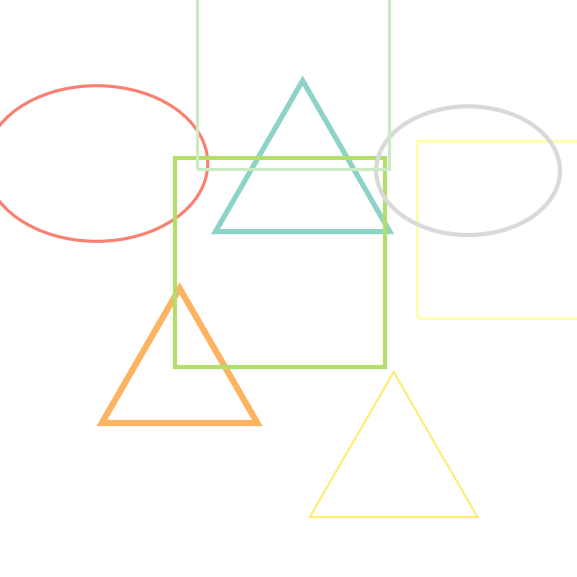[{"shape": "triangle", "thickness": 2.5, "radius": 0.87, "center": [0.524, 0.685]}, {"shape": "square", "thickness": 1.5, "radius": 0.77, "center": [0.875, 0.602]}, {"shape": "oval", "thickness": 1.5, "radius": 0.96, "center": [0.167, 0.716]}, {"shape": "triangle", "thickness": 3, "radius": 0.78, "center": [0.311, 0.344]}, {"shape": "square", "thickness": 2, "radius": 0.91, "center": [0.485, 0.545]}, {"shape": "oval", "thickness": 2, "radius": 0.8, "center": [0.811, 0.704]}, {"shape": "square", "thickness": 1.5, "radius": 0.83, "center": [0.507, 0.874]}, {"shape": "triangle", "thickness": 1, "radius": 0.84, "center": [0.682, 0.188]}]